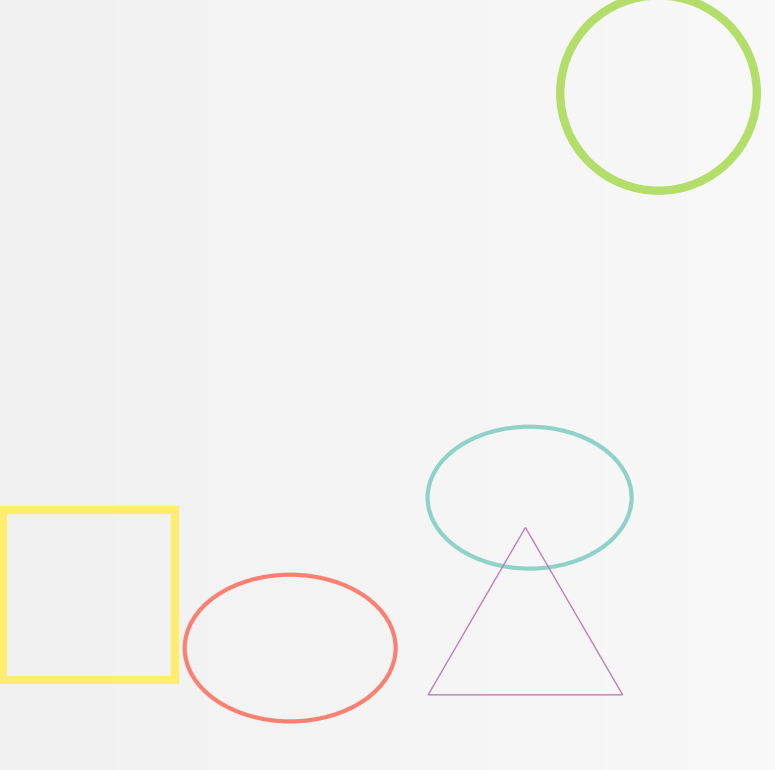[{"shape": "oval", "thickness": 1.5, "radius": 0.66, "center": [0.683, 0.354]}, {"shape": "oval", "thickness": 1.5, "radius": 0.68, "center": [0.374, 0.158]}, {"shape": "circle", "thickness": 3, "radius": 0.63, "center": [0.85, 0.879]}, {"shape": "triangle", "thickness": 0.5, "radius": 0.72, "center": [0.678, 0.17]}, {"shape": "square", "thickness": 3, "radius": 0.55, "center": [0.115, 0.227]}]